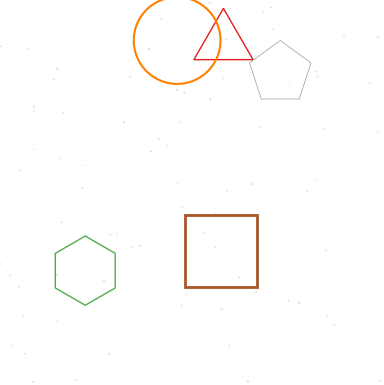[{"shape": "triangle", "thickness": 1, "radius": 0.44, "center": [0.58, 0.889]}, {"shape": "hexagon", "thickness": 1, "radius": 0.45, "center": [0.221, 0.297]}, {"shape": "circle", "thickness": 1.5, "radius": 0.56, "center": [0.46, 0.895]}, {"shape": "square", "thickness": 2, "radius": 0.47, "center": [0.574, 0.347]}, {"shape": "pentagon", "thickness": 0.5, "radius": 0.42, "center": [0.728, 0.811]}]